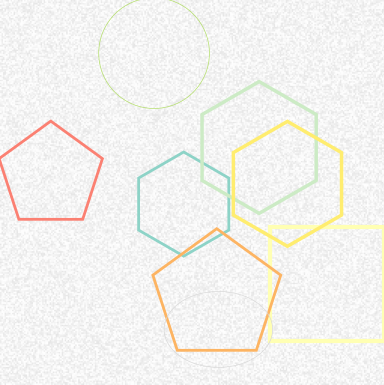[{"shape": "hexagon", "thickness": 2, "radius": 0.68, "center": [0.477, 0.47]}, {"shape": "square", "thickness": 3, "radius": 0.74, "center": [0.85, 0.263]}, {"shape": "pentagon", "thickness": 2, "radius": 0.71, "center": [0.132, 0.544]}, {"shape": "pentagon", "thickness": 2, "radius": 0.87, "center": [0.563, 0.231]}, {"shape": "circle", "thickness": 0.5, "radius": 0.72, "center": [0.4, 0.862]}, {"shape": "oval", "thickness": 0.5, "radius": 0.7, "center": [0.567, 0.144]}, {"shape": "hexagon", "thickness": 2.5, "radius": 0.86, "center": [0.673, 0.617]}, {"shape": "hexagon", "thickness": 2.5, "radius": 0.81, "center": [0.747, 0.522]}]